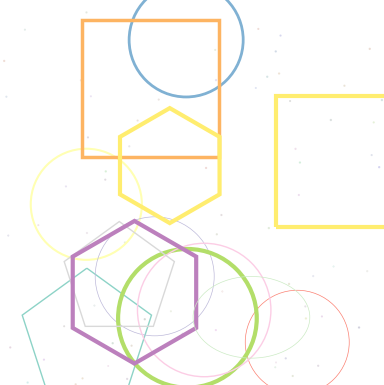[{"shape": "pentagon", "thickness": 1, "radius": 0.88, "center": [0.226, 0.127]}, {"shape": "circle", "thickness": 1.5, "radius": 0.72, "center": [0.224, 0.469]}, {"shape": "circle", "thickness": 0.5, "radius": 0.77, "center": [0.402, 0.282]}, {"shape": "circle", "thickness": 0.5, "radius": 0.68, "center": [0.772, 0.111]}, {"shape": "circle", "thickness": 2, "radius": 0.74, "center": [0.484, 0.896]}, {"shape": "square", "thickness": 2.5, "radius": 0.89, "center": [0.391, 0.771]}, {"shape": "circle", "thickness": 3, "radius": 0.9, "center": [0.487, 0.173]}, {"shape": "circle", "thickness": 1, "radius": 0.87, "center": [0.53, 0.195]}, {"shape": "pentagon", "thickness": 1, "radius": 0.75, "center": [0.31, 0.274]}, {"shape": "hexagon", "thickness": 3, "radius": 0.93, "center": [0.349, 0.241]}, {"shape": "oval", "thickness": 0.5, "radius": 0.76, "center": [0.653, 0.176]}, {"shape": "hexagon", "thickness": 3, "radius": 0.75, "center": [0.441, 0.57]}, {"shape": "square", "thickness": 3, "radius": 0.85, "center": [0.886, 0.58]}]